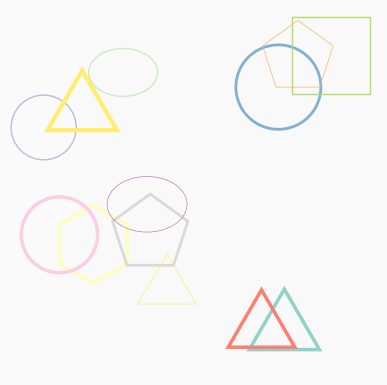[{"shape": "triangle", "thickness": 2.5, "radius": 0.52, "center": [0.734, 0.144]}, {"shape": "hexagon", "thickness": 2, "radius": 0.51, "center": [0.241, 0.366]}, {"shape": "circle", "thickness": 1, "radius": 0.42, "center": [0.113, 0.669]}, {"shape": "triangle", "thickness": 2.5, "radius": 0.5, "center": [0.675, 0.148]}, {"shape": "circle", "thickness": 2, "radius": 0.55, "center": [0.718, 0.774]}, {"shape": "pentagon", "thickness": 0.5, "radius": 0.48, "center": [0.769, 0.851]}, {"shape": "square", "thickness": 1, "radius": 0.5, "center": [0.854, 0.855]}, {"shape": "circle", "thickness": 2.5, "radius": 0.49, "center": [0.153, 0.39]}, {"shape": "pentagon", "thickness": 2, "radius": 0.51, "center": [0.388, 0.394]}, {"shape": "oval", "thickness": 0.5, "radius": 0.52, "center": [0.38, 0.469]}, {"shape": "oval", "thickness": 1, "radius": 0.44, "center": [0.318, 0.812]}, {"shape": "triangle", "thickness": 0.5, "radius": 0.43, "center": [0.431, 0.254]}, {"shape": "triangle", "thickness": 3, "radius": 0.52, "center": [0.212, 0.714]}]